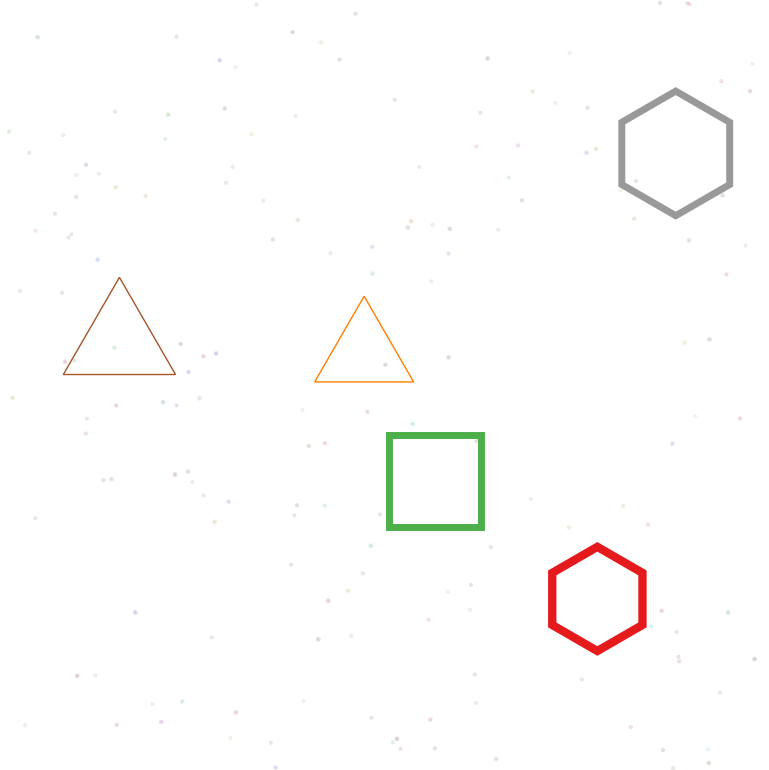[{"shape": "hexagon", "thickness": 3, "radius": 0.34, "center": [0.776, 0.222]}, {"shape": "square", "thickness": 2.5, "radius": 0.3, "center": [0.565, 0.375]}, {"shape": "triangle", "thickness": 0.5, "radius": 0.37, "center": [0.473, 0.541]}, {"shape": "triangle", "thickness": 0.5, "radius": 0.42, "center": [0.155, 0.556]}, {"shape": "hexagon", "thickness": 2.5, "radius": 0.4, "center": [0.878, 0.801]}]